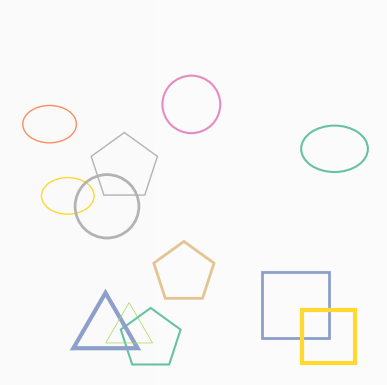[{"shape": "oval", "thickness": 1.5, "radius": 0.43, "center": [0.863, 0.613]}, {"shape": "pentagon", "thickness": 1.5, "radius": 0.41, "center": [0.389, 0.119]}, {"shape": "oval", "thickness": 1, "radius": 0.35, "center": [0.128, 0.678]}, {"shape": "square", "thickness": 2, "radius": 0.43, "center": [0.763, 0.207]}, {"shape": "triangle", "thickness": 3, "radius": 0.48, "center": [0.272, 0.143]}, {"shape": "circle", "thickness": 1.5, "radius": 0.37, "center": [0.494, 0.729]}, {"shape": "triangle", "thickness": 0.5, "radius": 0.35, "center": [0.333, 0.144]}, {"shape": "square", "thickness": 3, "radius": 0.34, "center": [0.847, 0.126]}, {"shape": "oval", "thickness": 1, "radius": 0.34, "center": [0.175, 0.491]}, {"shape": "pentagon", "thickness": 2, "radius": 0.41, "center": [0.475, 0.291]}, {"shape": "circle", "thickness": 2, "radius": 0.41, "center": [0.276, 0.464]}, {"shape": "pentagon", "thickness": 1, "radius": 0.45, "center": [0.321, 0.566]}]